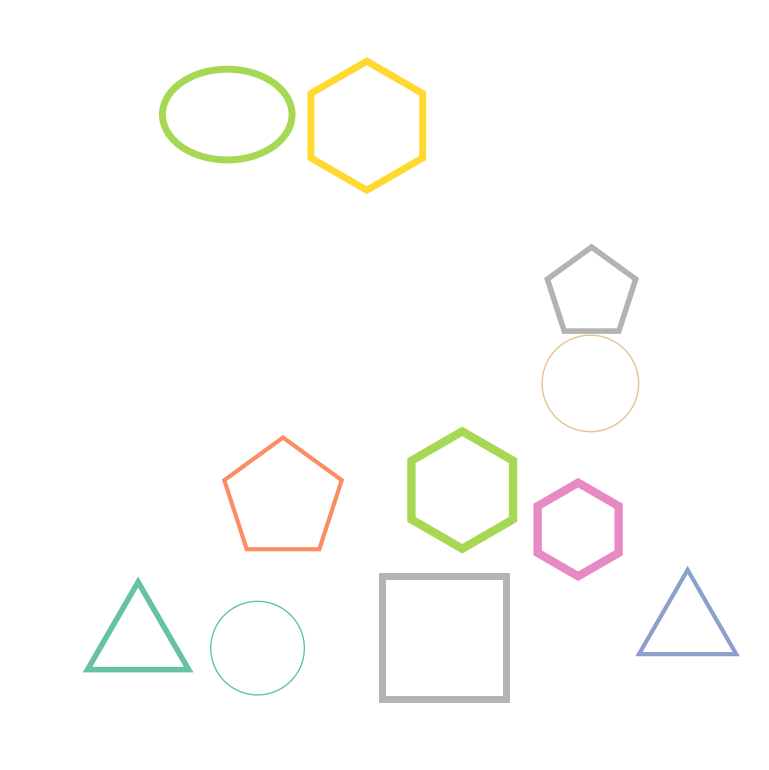[{"shape": "circle", "thickness": 0.5, "radius": 0.3, "center": [0.334, 0.158]}, {"shape": "triangle", "thickness": 2, "radius": 0.38, "center": [0.179, 0.168]}, {"shape": "pentagon", "thickness": 1.5, "radius": 0.4, "center": [0.368, 0.352]}, {"shape": "triangle", "thickness": 1.5, "radius": 0.36, "center": [0.893, 0.187]}, {"shape": "hexagon", "thickness": 3, "radius": 0.3, "center": [0.751, 0.312]}, {"shape": "hexagon", "thickness": 3, "radius": 0.38, "center": [0.6, 0.364]}, {"shape": "oval", "thickness": 2.5, "radius": 0.42, "center": [0.295, 0.851]}, {"shape": "hexagon", "thickness": 2.5, "radius": 0.42, "center": [0.476, 0.837]}, {"shape": "circle", "thickness": 0.5, "radius": 0.31, "center": [0.767, 0.502]}, {"shape": "pentagon", "thickness": 2, "radius": 0.3, "center": [0.768, 0.619]}, {"shape": "square", "thickness": 2.5, "radius": 0.4, "center": [0.577, 0.172]}]